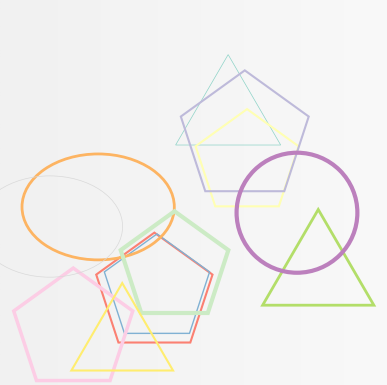[{"shape": "triangle", "thickness": 0.5, "radius": 0.78, "center": [0.589, 0.702]}, {"shape": "pentagon", "thickness": 1.5, "radius": 0.7, "center": [0.638, 0.577]}, {"shape": "pentagon", "thickness": 1.5, "radius": 0.87, "center": [0.632, 0.644]}, {"shape": "pentagon", "thickness": 1.5, "radius": 0.79, "center": [0.398, 0.238]}, {"shape": "pentagon", "thickness": 1, "radius": 0.71, "center": [0.405, 0.25]}, {"shape": "oval", "thickness": 2, "radius": 0.98, "center": [0.253, 0.463]}, {"shape": "triangle", "thickness": 2, "radius": 0.83, "center": [0.821, 0.29]}, {"shape": "pentagon", "thickness": 2.5, "radius": 0.81, "center": [0.189, 0.142]}, {"shape": "oval", "thickness": 0.5, "radius": 0.94, "center": [0.128, 0.412]}, {"shape": "circle", "thickness": 3, "radius": 0.78, "center": [0.766, 0.447]}, {"shape": "pentagon", "thickness": 3, "radius": 0.73, "center": [0.45, 0.305]}, {"shape": "triangle", "thickness": 1.5, "radius": 0.76, "center": [0.315, 0.113]}]